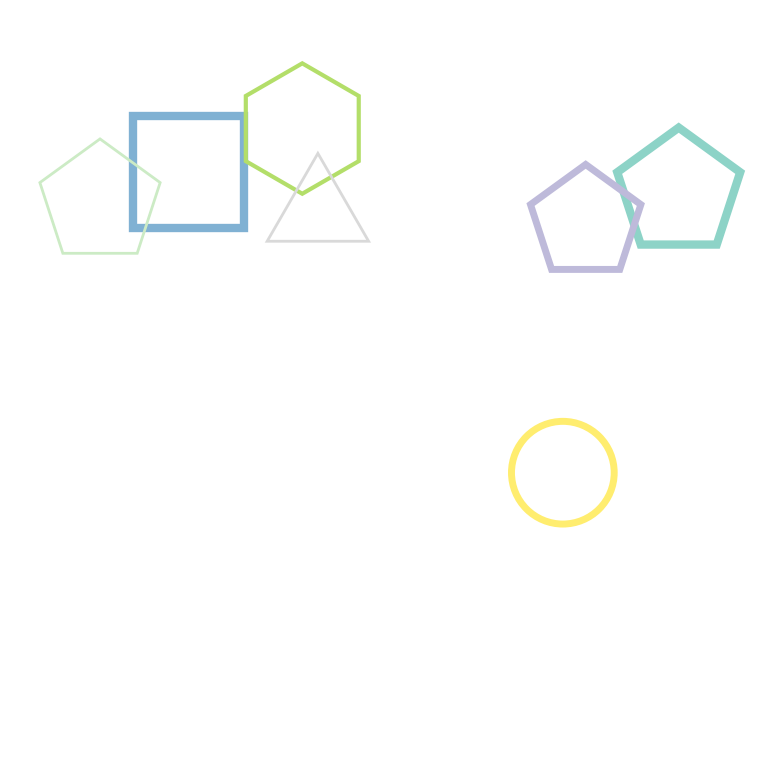[{"shape": "pentagon", "thickness": 3, "radius": 0.42, "center": [0.881, 0.75]}, {"shape": "pentagon", "thickness": 2.5, "radius": 0.38, "center": [0.761, 0.711]}, {"shape": "square", "thickness": 3, "radius": 0.36, "center": [0.245, 0.776]}, {"shape": "hexagon", "thickness": 1.5, "radius": 0.42, "center": [0.393, 0.833]}, {"shape": "triangle", "thickness": 1, "radius": 0.38, "center": [0.413, 0.725]}, {"shape": "pentagon", "thickness": 1, "radius": 0.41, "center": [0.13, 0.737]}, {"shape": "circle", "thickness": 2.5, "radius": 0.33, "center": [0.731, 0.386]}]